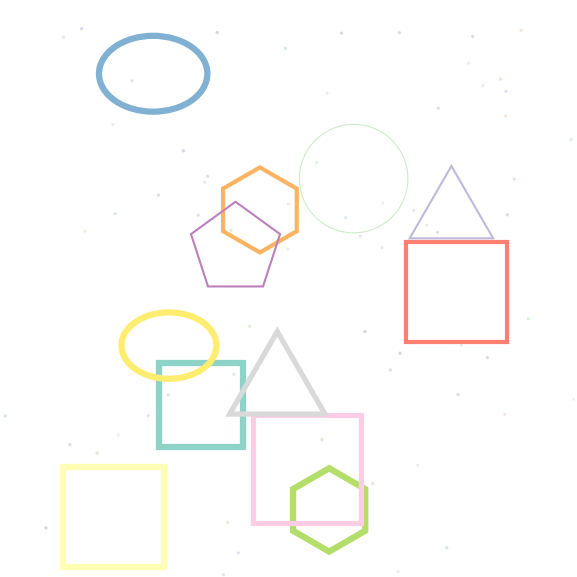[{"shape": "square", "thickness": 3, "radius": 0.36, "center": [0.349, 0.298]}, {"shape": "square", "thickness": 3, "radius": 0.44, "center": [0.196, 0.104]}, {"shape": "triangle", "thickness": 1, "radius": 0.42, "center": [0.782, 0.628]}, {"shape": "square", "thickness": 2, "radius": 0.43, "center": [0.791, 0.494]}, {"shape": "oval", "thickness": 3, "radius": 0.47, "center": [0.265, 0.871]}, {"shape": "hexagon", "thickness": 2, "radius": 0.37, "center": [0.45, 0.636]}, {"shape": "hexagon", "thickness": 3, "radius": 0.36, "center": [0.57, 0.116]}, {"shape": "square", "thickness": 2.5, "radius": 0.47, "center": [0.531, 0.187]}, {"shape": "triangle", "thickness": 2.5, "radius": 0.48, "center": [0.48, 0.33]}, {"shape": "pentagon", "thickness": 1, "radius": 0.41, "center": [0.408, 0.569]}, {"shape": "circle", "thickness": 0.5, "radius": 0.47, "center": [0.612, 0.69]}, {"shape": "oval", "thickness": 3, "radius": 0.41, "center": [0.293, 0.401]}]